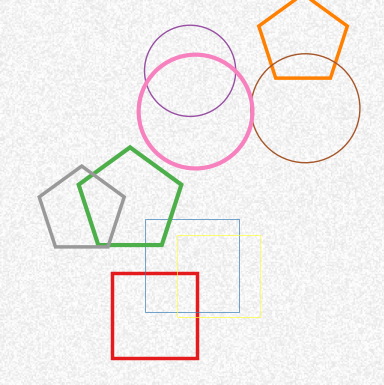[{"shape": "square", "thickness": 2.5, "radius": 0.55, "center": [0.402, 0.18]}, {"shape": "square", "thickness": 0.5, "radius": 0.61, "center": [0.498, 0.311]}, {"shape": "pentagon", "thickness": 3, "radius": 0.7, "center": [0.338, 0.477]}, {"shape": "circle", "thickness": 1, "radius": 0.59, "center": [0.494, 0.816]}, {"shape": "pentagon", "thickness": 2.5, "radius": 0.6, "center": [0.787, 0.895]}, {"shape": "square", "thickness": 0.5, "radius": 0.53, "center": [0.568, 0.284]}, {"shape": "circle", "thickness": 1, "radius": 0.71, "center": [0.793, 0.719]}, {"shape": "circle", "thickness": 3, "radius": 0.74, "center": [0.508, 0.71]}, {"shape": "pentagon", "thickness": 2.5, "radius": 0.58, "center": [0.212, 0.453]}]